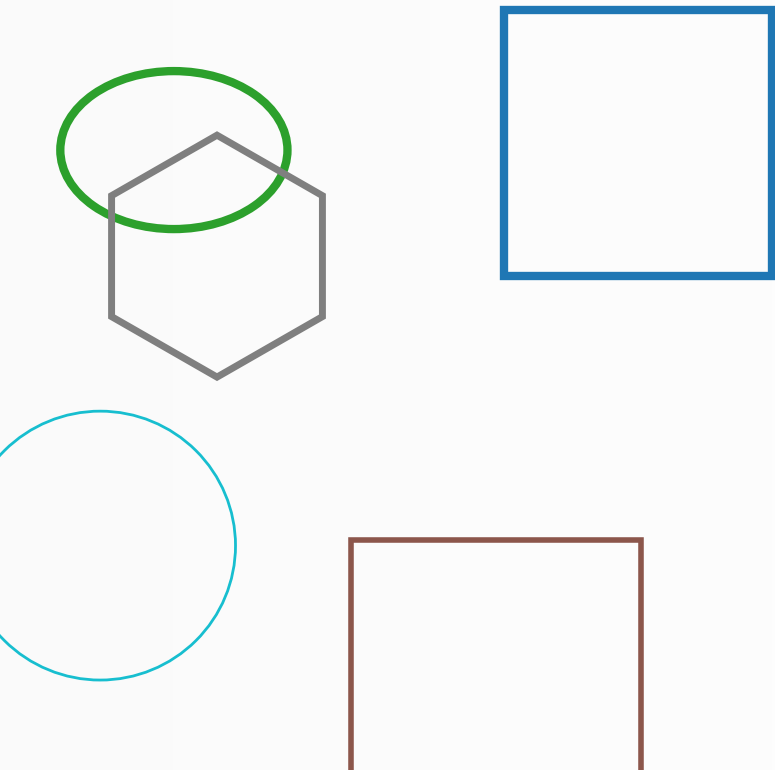[{"shape": "square", "thickness": 3, "radius": 0.86, "center": [0.823, 0.814]}, {"shape": "oval", "thickness": 3, "radius": 0.73, "center": [0.224, 0.805]}, {"shape": "square", "thickness": 2, "radius": 0.93, "center": [0.64, 0.112]}, {"shape": "hexagon", "thickness": 2.5, "radius": 0.79, "center": [0.28, 0.667]}, {"shape": "circle", "thickness": 1, "radius": 0.87, "center": [0.129, 0.291]}]